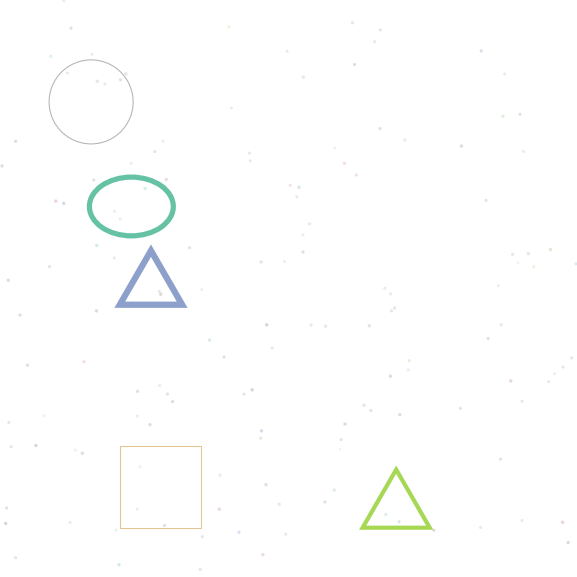[{"shape": "oval", "thickness": 2.5, "radius": 0.36, "center": [0.227, 0.642]}, {"shape": "triangle", "thickness": 3, "radius": 0.31, "center": [0.261, 0.503]}, {"shape": "triangle", "thickness": 2, "radius": 0.34, "center": [0.686, 0.119]}, {"shape": "square", "thickness": 0.5, "radius": 0.35, "center": [0.278, 0.156]}, {"shape": "circle", "thickness": 0.5, "radius": 0.36, "center": [0.158, 0.823]}]